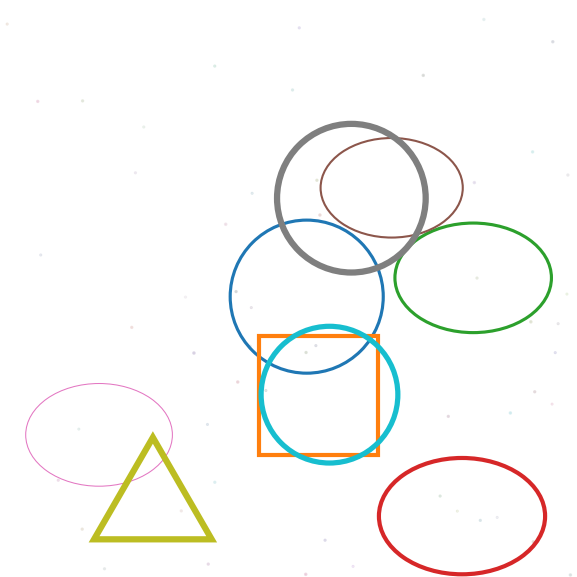[{"shape": "circle", "thickness": 1.5, "radius": 0.66, "center": [0.531, 0.485]}, {"shape": "square", "thickness": 2, "radius": 0.51, "center": [0.552, 0.315]}, {"shape": "oval", "thickness": 1.5, "radius": 0.68, "center": [0.819, 0.518]}, {"shape": "oval", "thickness": 2, "radius": 0.72, "center": [0.8, 0.105]}, {"shape": "oval", "thickness": 1, "radius": 0.62, "center": [0.678, 0.674]}, {"shape": "oval", "thickness": 0.5, "radius": 0.64, "center": [0.172, 0.246]}, {"shape": "circle", "thickness": 3, "radius": 0.64, "center": [0.608, 0.656]}, {"shape": "triangle", "thickness": 3, "radius": 0.59, "center": [0.265, 0.124]}, {"shape": "circle", "thickness": 2.5, "radius": 0.59, "center": [0.571, 0.316]}]